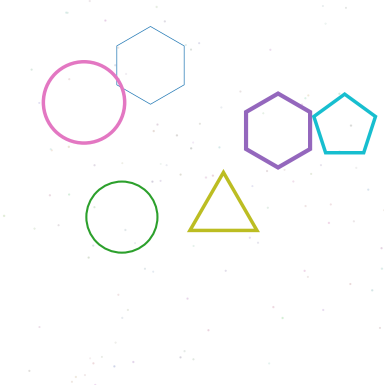[{"shape": "hexagon", "thickness": 0.5, "radius": 0.51, "center": [0.391, 0.83]}, {"shape": "circle", "thickness": 1.5, "radius": 0.46, "center": [0.317, 0.436]}, {"shape": "hexagon", "thickness": 3, "radius": 0.48, "center": [0.722, 0.661]}, {"shape": "circle", "thickness": 2.5, "radius": 0.53, "center": [0.218, 0.734]}, {"shape": "triangle", "thickness": 2.5, "radius": 0.5, "center": [0.58, 0.452]}, {"shape": "pentagon", "thickness": 2.5, "radius": 0.42, "center": [0.895, 0.671]}]